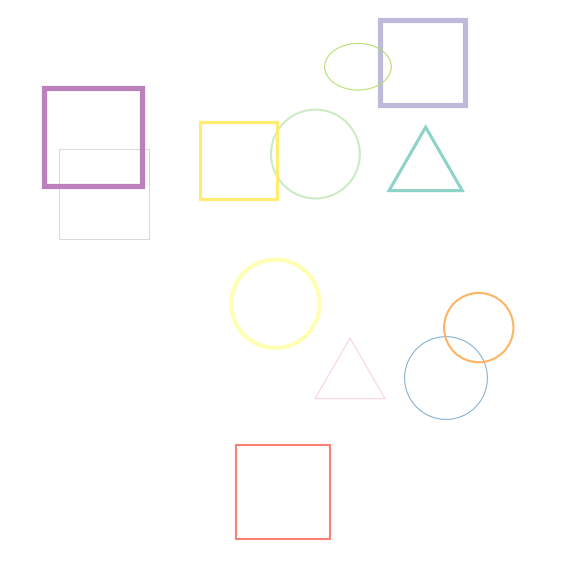[{"shape": "triangle", "thickness": 1.5, "radius": 0.37, "center": [0.737, 0.706]}, {"shape": "circle", "thickness": 2, "radius": 0.38, "center": [0.477, 0.473]}, {"shape": "square", "thickness": 2.5, "radius": 0.37, "center": [0.732, 0.891]}, {"shape": "square", "thickness": 1, "radius": 0.41, "center": [0.49, 0.148]}, {"shape": "circle", "thickness": 0.5, "radius": 0.36, "center": [0.772, 0.345]}, {"shape": "circle", "thickness": 1, "radius": 0.3, "center": [0.829, 0.432]}, {"shape": "oval", "thickness": 0.5, "radius": 0.29, "center": [0.62, 0.884]}, {"shape": "triangle", "thickness": 0.5, "radius": 0.35, "center": [0.606, 0.344]}, {"shape": "square", "thickness": 0.5, "radius": 0.39, "center": [0.18, 0.663]}, {"shape": "square", "thickness": 2.5, "radius": 0.42, "center": [0.162, 0.762]}, {"shape": "circle", "thickness": 1, "radius": 0.38, "center": [0.546, 0.732]}, {"shape": "square", "thickness": 1.5, "radius": 0.33, "center": [0.413, 0.722]}]